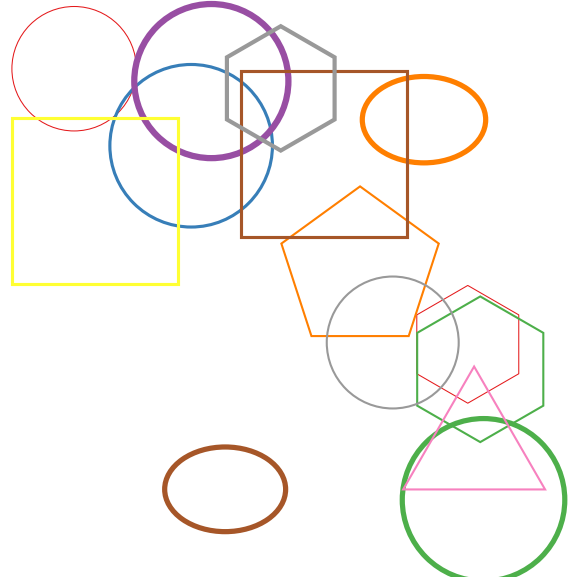[{"shape": "circle", "thickness": 0.5, "radius": 0.54, "center": [0.128, 0.88]}, {"shape": "hexagon", "thickness": 0.5, "radius": 0.51, "center": [0.81, 0.403]}, {"shape": "circle", "thickness": 1.5, "radius": 0.7, "center": [0.331, 0.747]}, {"shape": "hexagon", "thickness": 1, "radius": 0.63, "center": [0.832, 0.36]}, {"shape": "circle", "thickness": 2.5, "radius": 0.7, "center": [0.837, 0.134]}, {"shape": "circle", "thickness": 3, "radius": 0.67, "center": [0.366, 0.859]}, {"shape": "oval", "thickness": 2.5, "radius": 0.53, "center": [0.734, 0.792]}, {"shape": "pentagon", "thickness": 1, "radius": 0.72, "center": [0.623, 0.533]}, {"shape": "square", "thickness": 1.5, "radius": 0.72, "center": [0.165, 0.651]}, {"shape": "oval", "thickness": 2.5, "radius": 0.52, "center": [0.39, 0.152]}, {"shape": "square", "thickness": 1.5, "radius": 0.72, "center": [0.56, 0.733]}, {"shape": "triangle", "thickness": 1, "radius": 0.71, "center": [0.821, 0.223]}, {"shape": "circle", "thickness": 1, "radius": 0.57, "center": [0.68, 0.406]}, {"shape": "hexagon", "thickness": 2, "radius": 0.54, "center": [0.486, 0.846]}]